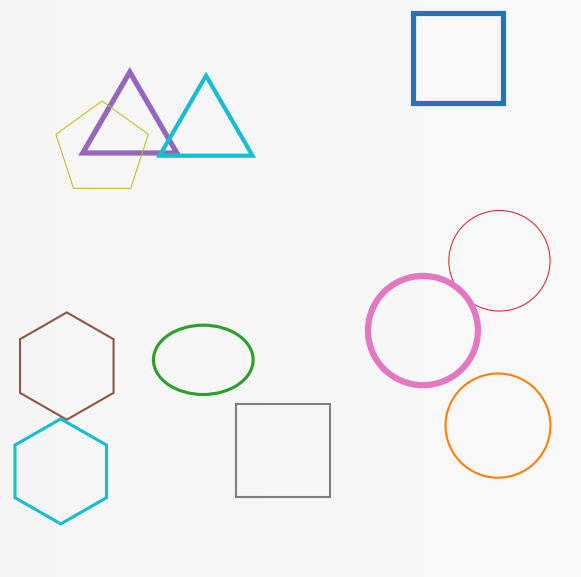[{"shape": "square", "thickness": 2.5, "radius": 0.39, "center": [0.787, 0.899]}, {"shape": "circle", "thickness": 1, "radius": 0.45, "center": [0.857, 0.262]}, {"shape": "oval", "thickness": 1.5, "radius": 0.43, "center": [0.35, 0.376]}, {"shape": "circle", "thickness": 0.5, "radius": 0.44, "center": [0.859, 0.548]}, {"shape": "triangle", "thickness": 2.5, "radius": 0.47, "center": [0.223, 0.781]}, {"shape": "hexagon", "thickness": 1, "radius": 0.46, "center": [0.115, 0.365]}, {"shape": "circle", "thickness": 3, "radius": 0.47, "center": [0.728, 0.427]}, {"shape": "square", "thickness": 1, "radius": 0.4, "center": [0.486, 0.219]}, {"shape": "pentagon", "thickness": 0.5, "radius": 0.42, "center": [0.176, 0.741]}, {"shape": "triangle", "thickness": 2, "radius": 0.46, "center": [0.354, 0.776]}, {"shape": "hexagon", "thickness": 1.5, "radius": 0.45, "center": [0.104, 0.183]}]